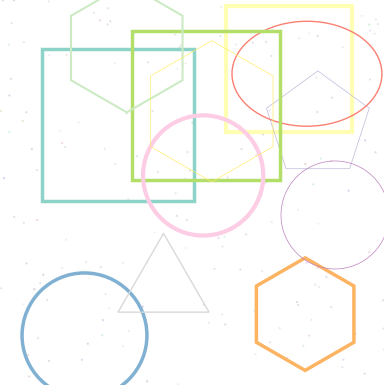[{"shape": "square", "thickness": 2.5, "radius": 0.98, "center": [0.306, 0.675]}, {"shape": "square", "thickness": 3, "radius": 0.82, "center": [0.752, 0.821]}, {"shape": "pentagon", "thickness": 0.5, "radius": 0.7, "center": [0.826, 0.675]}, {"shape": "oval", "thickness": 1, "radius": 0.97, "center": [0.797, 0.808]}, {"shape": "circle", "thickness": 2.5, "radius": 0.81, "center": [0.219, 0.129]}, {"shape": "hexagon", "thickness": 2.5, "radius": 0.73, "center": [0.793, 0.184]}, {"shape": "square", "thickness": 2.5, "radius": 0.97, "center": [0.535, 0.725]}, {"shape": "circle", "thickness": 3, "radius": 0.78, "center": [0.528, 0.544]}, {"shape": "triangle", "thickness": 1, "radius": 0.68, "center": [0.425, 0.257]}, {"shape": "circle", "thickness": 0.5, "radius": 0.7, "center": [0.87, 0.442]}, {"shape": "hexagon", "thickness": 1.5, "radius": 0.84, "center": [0.329, 0.875]}, {"shape": "hexagon", "thickness": 0.5, "radius": 0.92, "center": [0.55, 0.711]}]